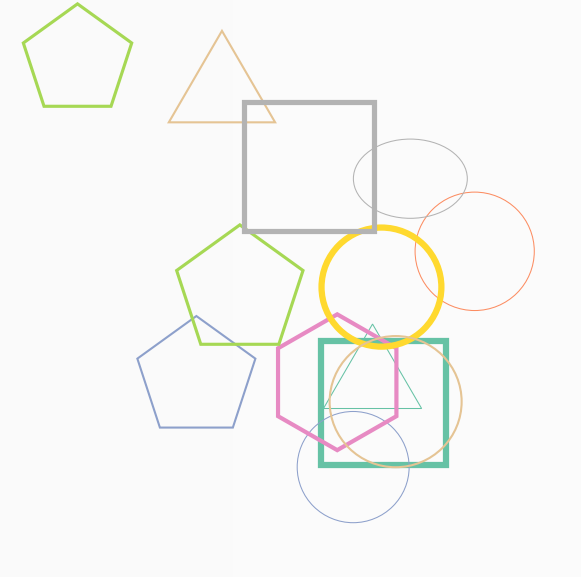[{"shape": "square", "thickness": 3, "radius": 0.54, "center": [0.66, 0.301]}, {"shape": "triangle", "thickness": 0.5, "radius": 0.49, "center": [0.641, 0.341]}, {"shape": "circle", "thickness": 0.5, "radius": 0.51, "center": [0.817, 0.564]}, {"shape": "circle", "thickness": 0.5, "radius": 0.48, "center": [0.608, 0.19]}, {"shape": "pentagon", "thickness": 1, "radius": 0.53, "center": [0.338, 0.345]}, {"shape": "hexagon", "thickness": 2, "radius": 0.59, "center": [0.58, 0.337]}, {"shape": "pentagon", "thickness": 1.5, "radius": 0.57, "center": [0.413, 0.495]}, {"shape": "pentagon", "thickness": 1.5, "radius": 0.49, "center": [0.133, 0.894]}, {"shape": "circle", "thickness": 3, "radius": 0.52, "center": [0.656, 0.502]}, {"shape": "circle", "thickness": 1, "radius": 0.57, "center": [0.681, 0.304]}, {"shape": "triangle", "thickness": 1, "radius": 0.53, "center": [0.382, 0.84]}, {"shape": "oval", "thickness": 0.5, "radius": 0.49, "center": [0.706, 0.69]}, {"shape": "square", "thickness": 2.5, "radius": 0.56, "center": [0.532, 0.711]}]